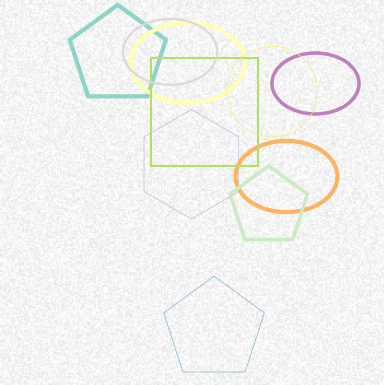[{"shape": "pentagon", "thickness": 3, "radius": 0.66, "center": [0.306, 0.856]}, {"shape": "oval", "thickness": 3, "radius": 0.74, "center": [0.487, 0.837]}, {"shape": "hexagon", "thickness": 0.5, "radius": 0.71, "center": [0.497, 0.573]}, {"shape": "pentagon", "thickness": 0.5, "radius": 0.69, "center": [0.556, 0.145]}, {"shape": "oval", "thickness": 3, "radius": 0.66, "center": [0.744, 0.542]}, {"shape": "square", "thickness": 1.5, "radius": 0.7, "center": [0.532, 0.71]}, {"shape": "oval", "thickness": 1.5, "radius": 0.61, "center": [0.442, 0.865]}, {"shape": "oval", "thickness": 2.5, "radius": 0.57, "center": [0.819, 0.783]}, {"shape": "pentagon", "thickness": 2.5, "radius": 0.53, "center": [0.698, 0.463]}, {"shape": "circle", "thickness": 0.5, "radius": 0.59, "center": [0.707, 0.762]}]